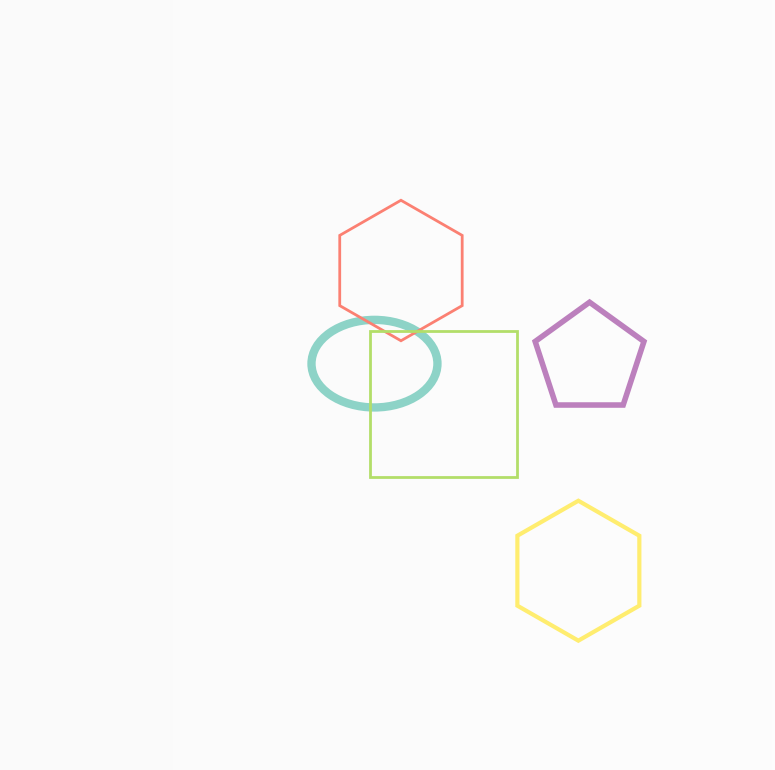[{"shape": "oval", "thickness": 3, "radius": 0.41, "center": [0.483, 0.528]}, {"shape": "hexagon", "thickness": 1, "radius": 0.46, "center": [0.517, 0.649]}, {"shape": "square", "thickness": 1, "radius": 0.47, "center": [0.573, 0.476]}, {"shape": "pentagon", "thickness": 2, "radius": 0.37, "center": [0.761, 0.534]}, {"shape": "hexagon", "thickness": 1.5, "radius": 0.45, "center": [0.746, 0.259]}]